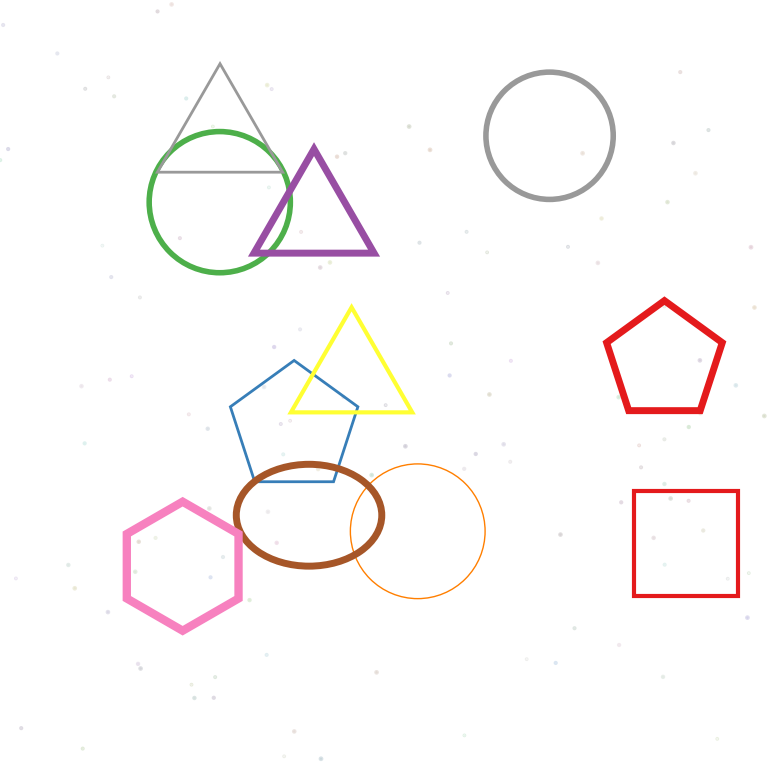[{"shape": "pentagon", "thickness": 2.5, "radius": 0.39, "center": [0.863, 0.531]}, {"shape": "square", "thickness": 1.5, "radius": 0.34, "center": [0.891, 0.294]}, {"shape": "pentagon", "thickness": 1, "radius": 0.44, "center": [0.382, 0.445]}, {"shape": "circle", "thickness": 2, "radius": 0.46, "center": [0.285, 0.737]}, {"shape": "triangle", "thickness": 2.5, "radius": 0.45, "center": [0.408, 0.716]}, {"shape": "circle", "thickness": 0.5, "radius": 0.44, "center": [0.543, 0.31]}, {"shape": "triangle", "thickness": 1.5, "radius": 0.45, "center": [0.457, 0.51]}, {"shape": "oval", "thickness": 2.5, "radius": 0.47, "center": [0.401, 0.331]}, {"shape": "hexagon", "thickness": 3, "radius": 0.42, "center": [0.237, 0.265]}, {"shape": "circle", "thickness": 2, "radius": 0.41, "center": [0.714, 0.824]}, {"shape": "triangle", "thickness": 1, "radius": 0.47, "center": [0.286, 0.823]}]